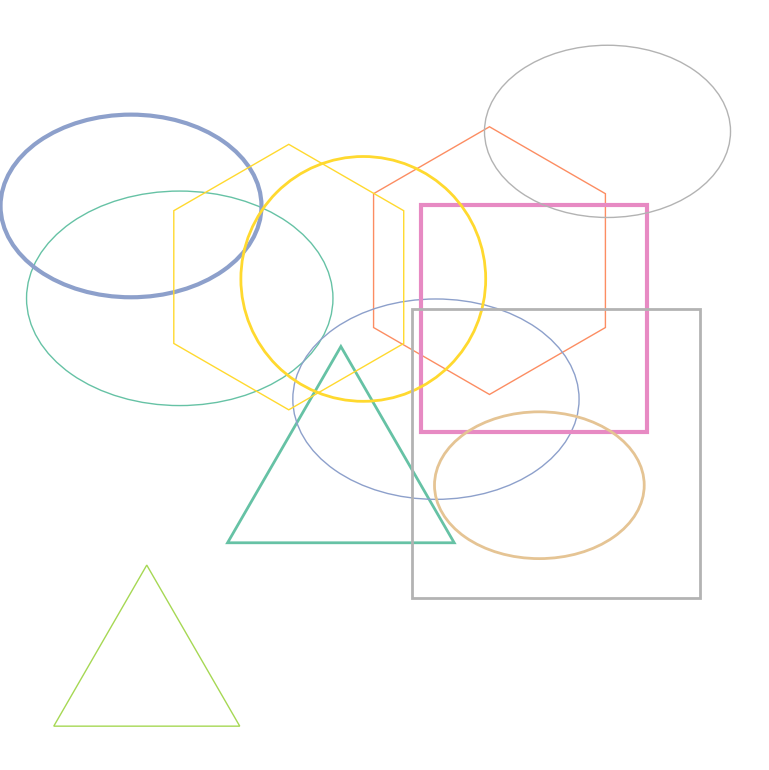[{"shape": "triangle", "thickness": 1, "radius": 0.85, "center": [0.443, 0.38]}, {"shape": "oval", "thickness": 0.5, "radius": 0.99, "center": [0.233, 0.613]}, {"shape": "hexagon", "thickness": 0.5, "radius": 0.87, "center": [0.636, 0.662]}, {"shape": "oval", "thickness": 0.5, "radius": 0.93, "center": [0.566, 0.482]}, {"shape": "oval", "thickness": 1.5, "radius": 0.85, "center": [0.17, 0.733]}, {"shape": "square", "thickness": 1.5, "radius": 0.74, "center": [0.694, 0.586]}, {"shape": "triangle", "thickness": 0.5, "radius": 0.7, "center": [0.191, 0.127]}, {"shape": "hexagon", "thickness": 0.5, "radius": 0.86, "center": [0.375, 0.64]}, {"shape": "circle", "thickness": 1, "radius": 0.79, "center": [0.472, 0.638]}, {"shape": "oval", "thickness": 1, "radius": 0.68, "center": [0.7, 0.37]}, {"shape": "square", "thickness": 1, "radius": 0.94, "center": [0.722, 0.411]}, {"shape": "oval", "thickness": 0.5, "radius": 0.8, "center": [0.789, 0.829]}]